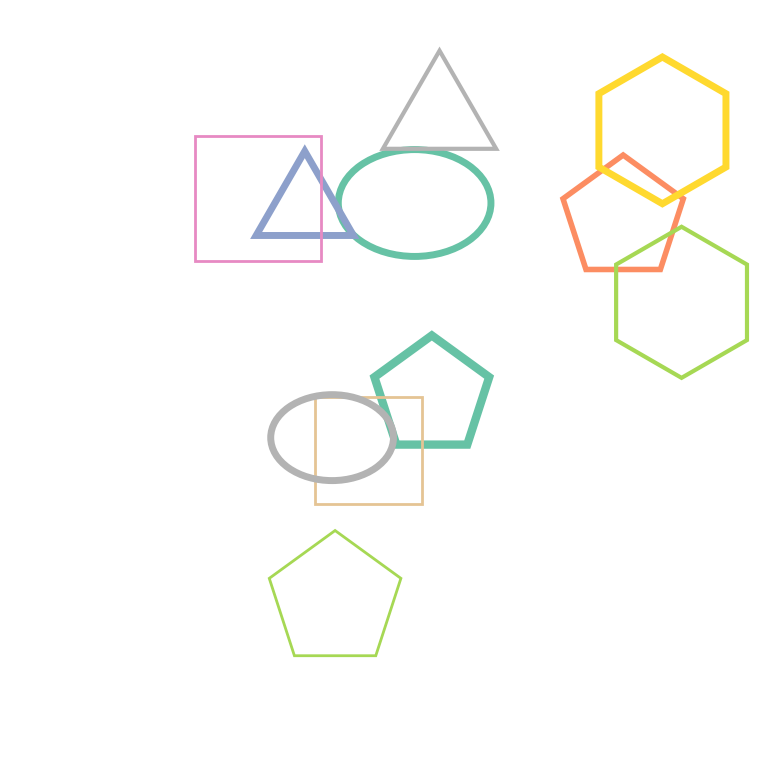[{"shape": "oval", "thickness": 2.5, "radius": 0.5, "center": [0.538, 0.736]}, {"shape": "pentagon", "thickness": 3, "radius": 0.39, "center": [0.561, 0.486]}, {"shape": "pentagon", "thickness": 2, "radius": 0.41, "center": [0.809, 0.716]}, {"shape": "triangle", "thickness": 2.5, "radius": 0.36, "center": [0.396, 0.731]}, {"shape": "square", "thickness": 1, "radius": 0.41, "center": [0.335, 0.742]}, {"shape": "hexagon", "thickness": 1.5, "radius": 0.49, "center": [0.885, 0.607]}, {"shape": "pentagon", "thickness": 1, "radius": 0.45, "center": [0.435, 0.221]}, {"shape": "hexagon", "thickness": 2.5, "radius": 0.48, "center": [0.86, 0.831]}, {"shape": "square", "thickness": 1, "radius": 0.35, "center": [0.479, 0.415]}, {"shape": "oval", "thickness": 2.5, "radius": 0.4, "center": [0.431, 0.432]}, {"shape": "triangle", "thickness": 1.5, "radius": 0.42, "center": [0.571, 0.849]}]